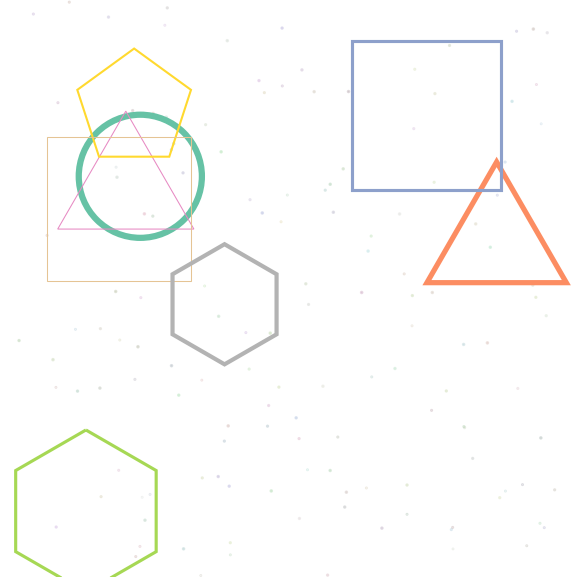[{"shape": "circle", "thickness": 3, "radius": 0.53, "center": [0.243, 0.694]}, {"shape": "triangle", "thickness": 2.5, "radius": 0.7, "center": [0.86, 0.579]}, {"shape": "square", "thickness": 1.5, "radius": 0.65, "center": [0.739, 0.8]}, {"shape": "triangle", "thickness": 0.5, "radius": 0.68, "center": [0.218, 0.671]}, {"shape": "hexagon", "thickness": 1.5, "radius": 0.7, "center": [0.149, 0.114]}, {"shape": "pentagon", "thickness": 1, "radius": 0.52, "center": [0.232, 0.812]}, {"shape": "square", "thickness": 0.5, "radius": 0.62, "center": [0.206, 0.637]}, {"shape": "hexagon", "thickness": 2, "radius": 0.52, "center": [0.389, 0.472]}]